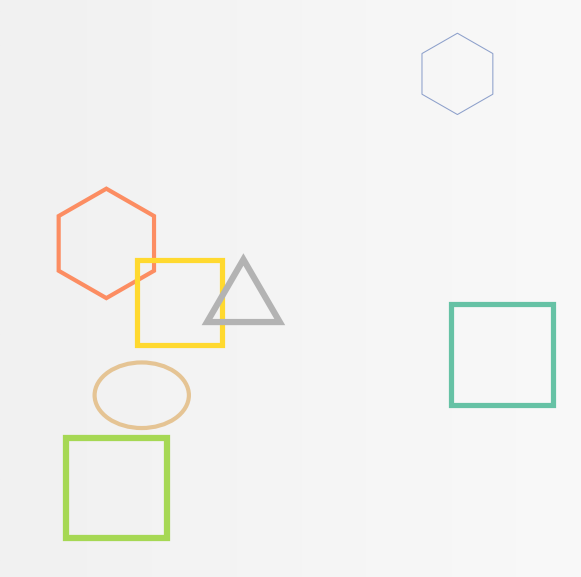[{"shape": "square", "thickness": 2.5, "radius": 0.44, "center": [0.863, 0.385]}, {"shape": "hexagon", "thickness": 2, "radius": 0.47, "center": [0.183, 0.578]}, {"shape": "hexagon", "thickness": 0.5, "radius": 0.35, "center": [0.787, 0.871]}, {"shape": "square", "thickness": 3, "radius": 0.43, "center": [0.201, 0.154]}, {"shape": "square", "thickness": 2.5, "radius": 0.37, "center": [0.309, 0.475]}, {"shape": "oval", "thickness": 2, "radius": 0.41, "center": [0.244, 0.315]}, {"shape": "triangle", "thickness": 3, "radius": 0.36, "center": [0.419, 0.478]}]